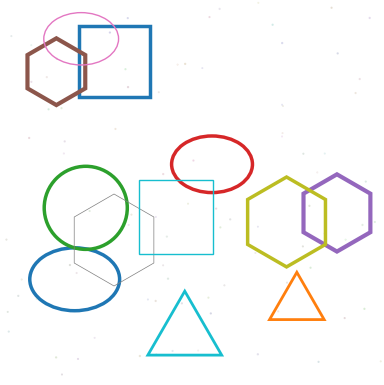[{"shape": "square", "thickness": 2.5, "radius": 0.46, "center": [0.297, 0.839]}, {"shape": "oval", "thickness": 2.5, "radius": 0.58, "center": [0.194, 0.275]}, {"shape": "triangle", "thickness": 2, "radius": 0.41, "center": [0.771, 0.211]}, {"shape": "circle", "thickness": 2.5, "radius": 0.54, "center": [0.223, 0.46]}, {"shape": "oval", "thickness": 2.5, "radius": 0.53, "center": [0.551, 0.573]}, {"shape": "hexagon", "thickness": 3, "radius": 0.5, "center": [0.875, 0.447]}, {"shape": "hexagon", "thickness": 3, "radius": 0.43, "center": [0.146, 0.814]}, {"shape": "oval", "thickness": 1, "radius": 0.49, "center": [0.211, 0.899]}, {"shape": "hexagon", "thickness": 0.5, "radius": 0.6, "center": [0.296, 0.377]}, {"shape": "hexagon", "thickness": 2.5, "radius": 0.58, "center": [0.744, 0.423]}, {"shape": "square", "thickness": 1, "radius": 0.48, "center": [0.458, 0.437]}, {"shape": "triangle", "thickness": 2, "radius": 0.55, "center": [0.48, 0.133]}]